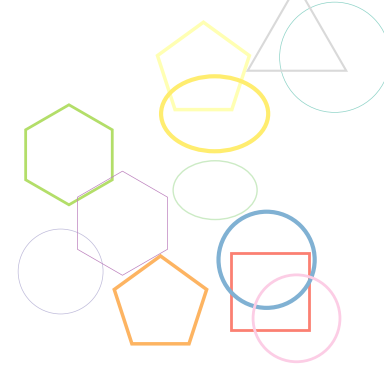[{"shape": "circle", "thickness": 0.5, "radius": 0.72, "center": [0.869, 0.851]}, {"shape": "pentagon", "thickness": 2.5, "radius": 0.63, "center": [0.528, 0.817]}, {"shape": "circle", "thickness": 0.5, "radius": 0.55, "center": [0.157, 0.295]}, {"shape": "square", "thickness": 2, "radius": 0.5, "center": [0.701, 0.243]}, {"shape": "circle", "thickness": 3, "radius": 0.62, "center": [0.692, 0.325]}, {"shape": "pentagon", "thickness": 2.5, "radius": 0.63, "center": [0.417, 0.209]}, {"shape": "hexagon", "thickness": 2, "radius": 0.65, "center": [0.179, 0.598]}, {"shape": "circle", "thickness": 2, "radius": 0.56, "center": [0.77, 0.173]}, {"shape": "triangle", "thickness": 1.5, "radius": 0.74, "center": [0.771, 0.89]}, {"shape": "hexagon", "thickness": 0.5, "radius": 0.68, "center": [0.318, 0.42]}, {"shape": "oval", "thickness": 1, "radius": 0.55, "center": [0.559, 0.506]}, {"shape": "oval", "thickness": 3, "radius": 0.7, "center": [0.557, 0.704]}]